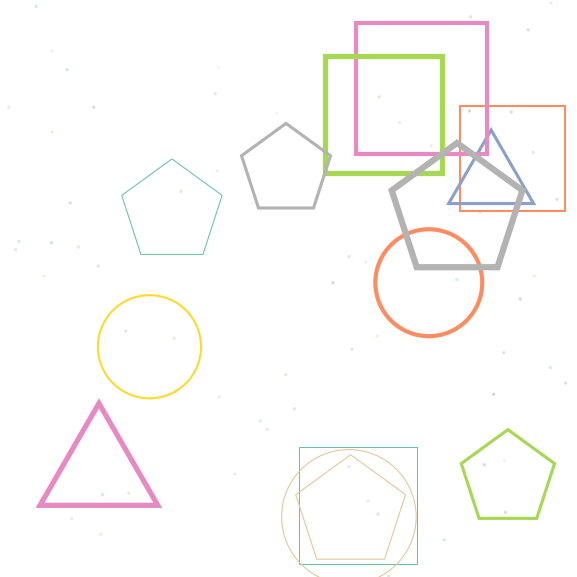[{"shape": "pentagon", "thickness": 0.5, "radius": 0.46, "center": [0.298, 0.633]}, {"shape": "square", "thickness": 0.5, "radius": 0.51, "center": [0.621, 0.124]}, {"shape": "square", "thickness": 1, "radius": 0.45, "center": [0.887, 0.724]}, {"shape": "circle", "thickness": 2, "radius": 0.46, "center": [0.743, 0.51]}, {"shape": "triangle", "thickness": 1.5, "radius": 0.42, "center": [0.85, 0.689]}, {"shape": "triangle", "thickness": 2.5, "radius": 0.59, "center": [0.171, 0.183]}, {"shape": "square", "thickness": 2, "radius": 0.57, "center": [0.73, 0.846]}, {"shape": "pentagon", "thickness": 1.5, "radius": 0.42, "center": [0.879, 0.17]}, {"shape": "square", "thickness": 2.5, "radius": 0.51, "center": [0.664, 0.801]}, {"shape": "circle", "thickness": 1, "radius": 0.45, "center": [0.259, 0.399]}, {"shape": "pentagon", "thickness": 0.5, "radius": 0.5, "center": [0.607, 0.112]}, {"shape": "circle", "thickness": 0.5, "radius": 0.58, "center": [0.604, 0.104]}, {"shape": "pentagon", "thickness": 1.5, "radius": 0.4, "center": [0.495, 0.704]}, {"shape": "pentagon", "thickness": 3, "radius": 0.59, "center": [0.791, 0.633]}]